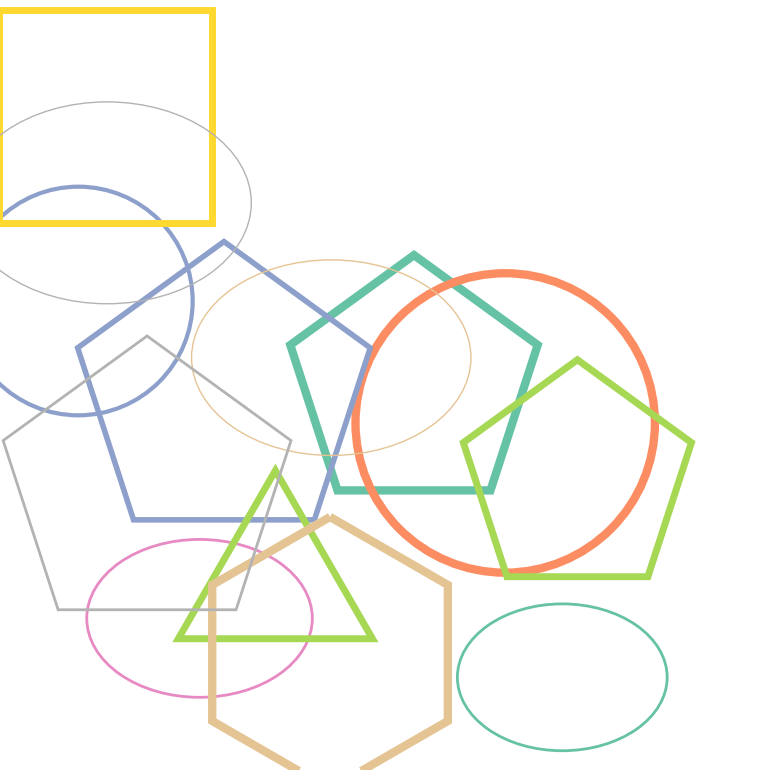[{"shape": "pentagon", "thickness": 3, "radius": 0.84, "center": [0.538, 0.5]}, {"shape": "oval", "thickness": 1, "radius": 0.68, "center": [0.73, 0.12]}, {"shape": "circle", "thickness": 3, "radius": 0.97, "center": [0.656, 0.451]}, {"shape": "circle", "thickness": 1.5, "radius": 0.74, "center": [0.102, 0.609]}, {"shape": "pentagon", "thickness": 2, "radius": 1.0, "center": [0.291, 0.486]}, {"shape": "oval", "thickness": 1, "radius": 0.73, "center": [0.259, 0.197]}, {"shape": "triangle", "thickness": 2.5, "radius": 0.73, "center": [0.358, 0.243]}, {"shape": "pentagon", "thickness": 2.5, "radius": 0.78, "center": [0.75, 0.377]}, {"shape": "square", "thickness": 2.5, "radius": 0.69, "center": [0.137, 0.849]}, {"shape": "hexagon", "thickness": 3, "radius": 0.88, "center": [0.429, 0.152]}, {"shape": "oval", "thickness": 0.5, "radius": 0.91, "center": [0.43, 0.536]}, {"shape": "pentagon", "thickness": 1, "radius": 0.98, "center": [0.191, 0.367]}, {"shape": "oval", "thickness": 0.5, "radius": 0.94, "center": [0.139, 0.737]}]